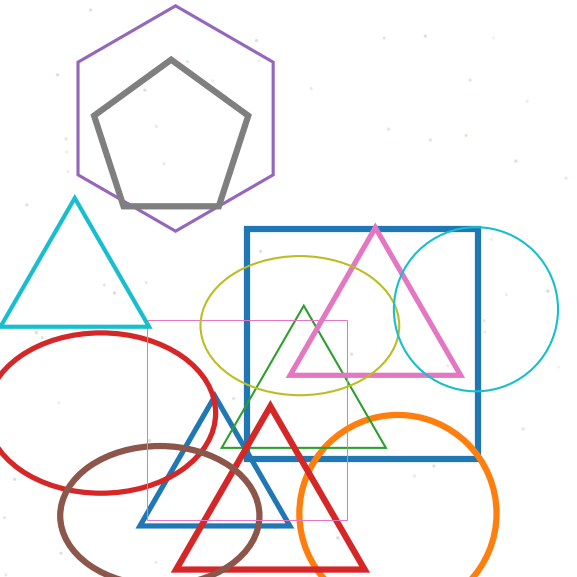[{"shape": "triangle", "thickness": 2.5, "radius": 0.75, "center": [0.372, 0.163]}, {"shape": "square", "thickness": 3, "radius": 1.0, "center": [0.627, 0.404]}, {"shape": "circle", "thickness": 3, "radius": 0.85, "center": [0.689, 0.11]}, {"shape": "triangle", "thickness": 1, "radius": 0.82, "center": [0.526, 0.306]}, {"shape": "triangle", "thickness": 3, "radius": 0.94, "center": [0.468, 0.107]}, {"shape": "oval", "thickness": 2.5, "radius": 0.99, "center": [0.175, 0.284]}, {"shape": "hexagon", "thickness": 1.5, "radius": 0.98, "center": [0.304, 0.794]}, {"shape": "oval", "thickness": 3, "radius": 0.86, "center": [0.277, 0.106]}, {"shape": "square", "thickness": 0.5, "radius": 0.87, "center": [0.428, 0.272]}, {"shape": "triangle", "thickness": 2.5, "radius": 0.85, "center": [0.65, 0.434]}, {"shape": "pentagon", "thickness": 3, "radius": 0.7, "center": [0.296, 0.755]}, {"shape": "oval", "thickness": 1, "radius": 0.86, "center": [0.519, 0.435]}, {"shape": "triangle", "thickness": 2, "radius": 0.74, "center": [0.129, 0.508]}, {"shape": "circle", "thickness": 1, "radius": 0.71, "center": [0.824, 0.464]}]